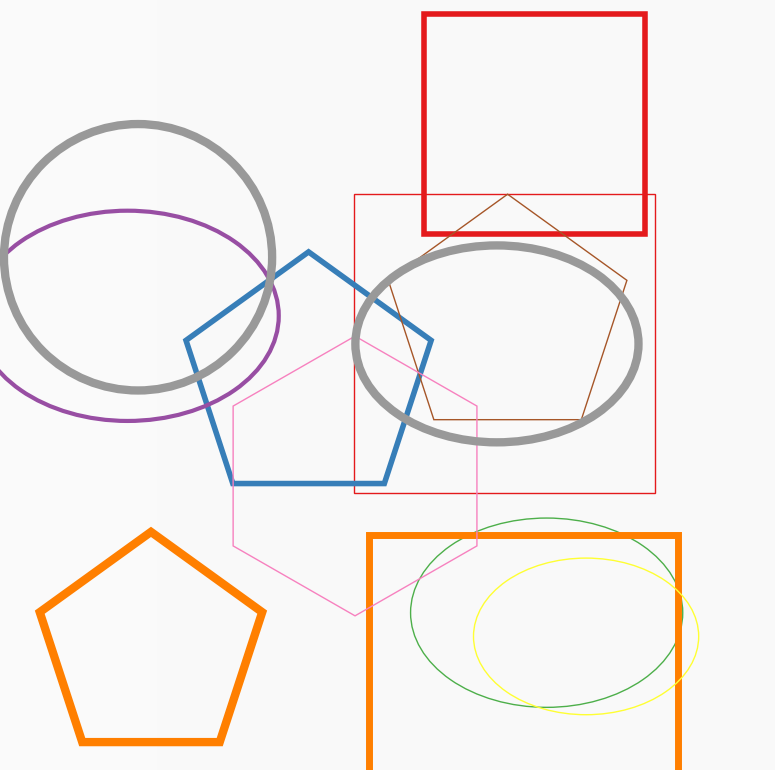[{"shape": "square", "thickness": 2, "radius": 0.71, "center": [0.689, 0.839]}, {"shape": "square", "thickness": 0.5, "radius": 0.97, "center": [0.651, 0.554]}, {"shape": "pentagon", "thickness": 2, "radius": 0.83, "center": [0.398, 0.507]}, {"shape": "oval", "thickness": 0.5, "radius": 0.88, "center": [0.705, 0.204]}, {"shape": "oval", "thickness": 1.5, "radius": 0.98, "center": [0.165, 0.59]}, {"shape": "square", "thickness": 2.5, "radius": 1.0, "center": [0.676, 0.106]}, {"shape": "pentagon", "thickness": 3, "radius": 0.75, "center": [0.195, 0.158]}, {"shape": "oval", "thickness": 0.5, "radius": 0.73, "center": [0.756, 0.174]}, {"shape": "pentagon", "thickness": 0.5, "radius": 0.81, "center": [0.655, 0.586]}, {"shape": "hexagon", "thickness": 0.5, "radius": 0.91, "center": [0.458, 0.382]}, {"shape": "oval", "thickness": 3, "radius": 0.91, "center": [0.641, 0.553]}, {"shape": "circle", "thickness": 3, "radius": 0.87, "center": [0.178, 0.666]}]